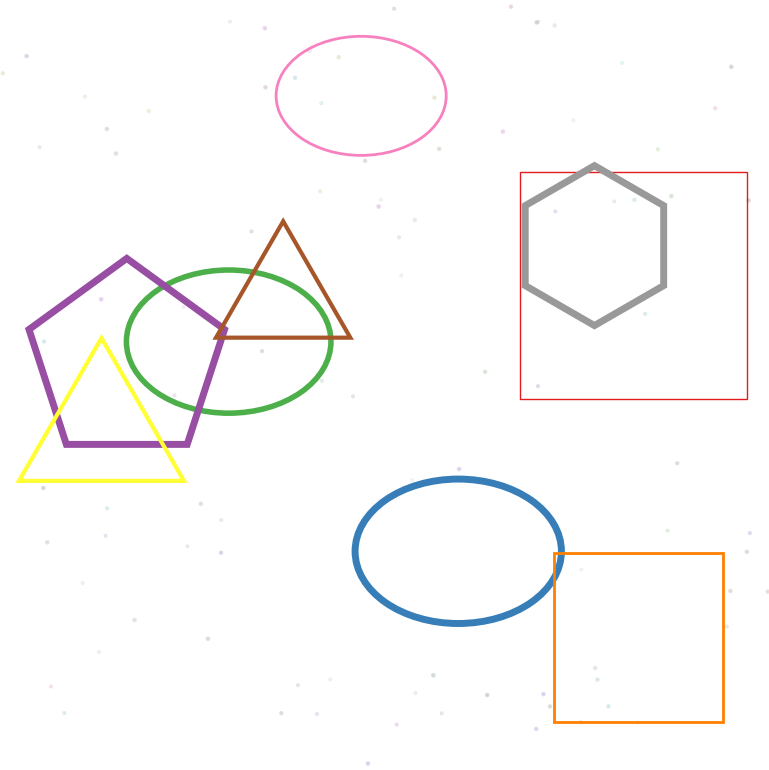[{"shape": "square", "thickness": 0.5, "radius": 0.74, "center": [0.823, 0.629]}, {"shape": "oval", "thickness": 2.5, "radius": 0.67, "center": [0.595, 0.284]}, {"shape": "oval", "thickness": 2, "radius": 0.66, "center": [0.297, 0.556]}, {"shape": "pentagon", "thickness": 2.5, "radius": 0.67, "center": [0.165, 0.531]}, {"shape": "square", "thickness": 1, "radius": 0.55, "center": [0.829, 0.172]}, {"shape": "triangle", "thickness": 1.5, "radius": 0.62, "center": [0.132, 0.437]}, {"shape": "triangle", "thickness": 1.5, "radius": 0.5, "center": [0.368, 0.612]}, {"shape": "oval", "thickness": 1, "radius": 0.55, "center": [0.469, 0.876]}, {"shape": "hexagon", "thickness": 2.5, "radius": 0.52, "center": [0.772, 0.681]}]